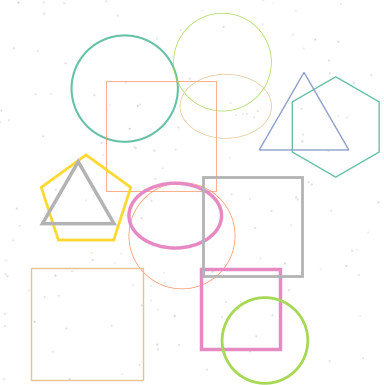[{"shape": "circle", "thickness": 1.5, "radius": 0.69, "center": [0.324, 0.77]}, {"shape": "hexagon", "thickness": 1, "radius": 0.65, "center": [0.872, 0.67]}, {"shape": "circle", "thickness": 0.5, "radius": 0.69, "center": [0.473, 0.388]}, {"shape": "square", "thickness": 0.5, "radius": 0.72, "center": [0.417, 0.647]}, {"shape": "triangle", "thickness": 1, "radius": 0.67, "center": [0.79, 0.678]}, {"shape": "square", "thickness": 2.5, "radius": 0.52, "center": [0.625, 0.198]}, {"shape": "oval", "thickness": 2.5, "radius": 0.6, "center": [0.455, 0.44]}, {"shape": "circle", "thickness": 2, "radius": 0.56, "center": [0.688, 0.116]}, {"shape": "circle", "thickness": 0.5, "radius": 0.63, "center": [0.578, 0.839]}, {"shape": "pentagon", "thickness": 2, "radius": 0.61, "center": [0.223, 0.475]}, {"shape": "oval", "thickness": 0.5, "radius": 0.59, "center": [0.586, 0.724]}, {"shape": "square", "thickness": 1, "radius": 0.73, "center": [0.226, 0.159]}, {"shape": "square", "thickness": 2, "radius": 0.64, "center": [0.656, 0.412]}, {"shape": "triangle", "thickness": 2.5, "radius": 0.54, "center": [0.203, 0.473]}]